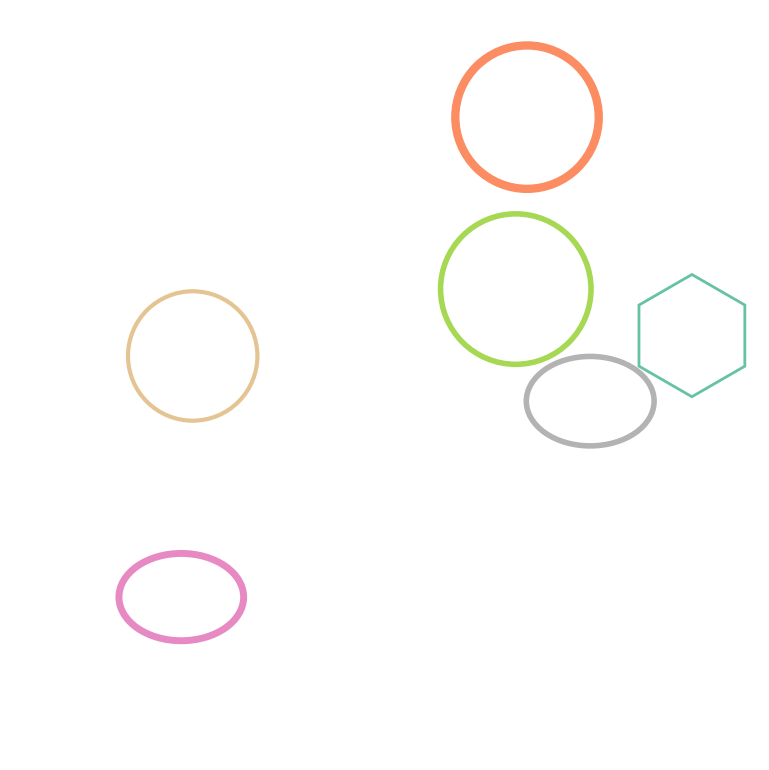[{"shape": "hexagon", "thickness": 1, "radius": 0.4, "center": [0.899, 0.564]}, {"shape": "circle", "thickness": 3, "radius": 0.47, "center": [0.684, 0.848]}, {"shape": "oval", "thickness": 2.5, "radius": 0.4, "center": [0.235, 0.225]}, {"shape": "circle", "thickness": 2, "radius": 0.49, "center": [0.67, 0.625]}, {"shape": "circle", "thickness": 1.5, "radius": 0.42, "center": [0.25, 0.538]}, {"shape": "oval", "thickness": 2, "radius": 0.41, "center": [0.767, 0.479]}]